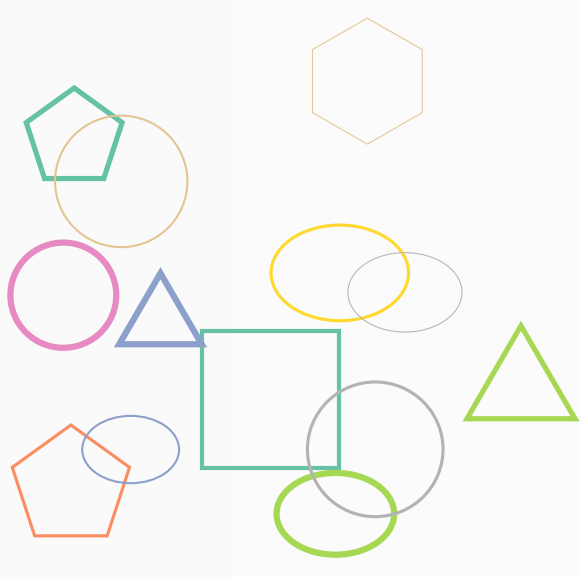[{"shape": "pentagon", "thickness": 2.5, "radius": 0.43, "center": [0.128, 0.76]}, {"shape": "square", "thickness": 2, "radius": 0.59, "center": [0.465, 0.307]}, {"shape": "pentagon", "thickness": 1.5, "radius": 0.53, "center": [0.122, 0.157]}, {"shape": "oval", "thickness": 1, "radius": 0.42, "center": [0.225, 0.221]}, {"shape": "triangle", "thickness": 3, "radius": 0.41, "center": [0.276, 0.444]}, {"shape": "circle", "thickness": 3, "radius": 0.46, "center": [0.109, 0.488]}, {"shape": "oval", "thickness": 3, "radius": 0.51, "center": [0.577, 0.109]}, {"shape": "triangle", "thickness": 2.5, "radius": 0.54, "center": [0.896, 0.328]}, {"shape": "oval", "thickness": 1.5, "radius": 0.59, "center": [0.585, 0.527]}, {"shape": "circle", "thickness": 1, "radius": 0.57, "center": [0.209, 0.685]}, {"shape": "hexagon", "thickness": 0.5, "radius": 0.55, "center": [0.632, 0.859]}, {"shape": "oval", "thickness": 0.5, "radius": 0.49, "center": [0.697, 0.493]}, {"shape": "circle", "thickness": 1.5, "radius": 0.58, "center": [0.646, 0.221]}]